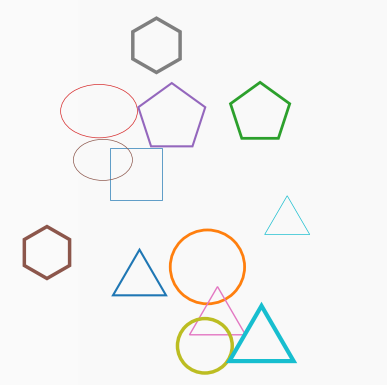[{"shape": "triangle", "thickness": 1.5, "radius": 0.4, "center": [0.36, 0.272]}, {"shape": "square", "thickness": 0.5, "radius": 0.34, "center": [0.351, 0.548]}, {"shape": "circle", "thickness": 2, "radius": 0.48, "center": [0.535, 0.307]}, {"shape": "pentagon", "thickness": 2, "radius": 0.4, "center": [0.671, 0.706]}, {"shape": "oval", "thickness": 0.5, "radius": 0.5, "center": [0.256, 0.711]}, {"shape": "pentagon", "thickness": 1.5, "radius": 0.45, "center": [0.443, 0.693]}, {"shape": "hexagon", "thickness": 2.5, "radius": 0.34, "center": [0.121, 0.344]}, {"shape": "oval", "thickness": 0.5, "radius": 0.38, "center": [0.266, 0.585]}, {"shape": "triangle", "thickness": 1, "radius": 0.42, "center": [0.561, 0.172]}, {"shape": "hexagon", "thickness": 2.5, "radius": 0.35, "center": [0.404, 0.882]}, {"shape": "circle", "thickness": 2.5, "radius": 0.35, "center": [0.529, 0.102]}, {"shape": "triangle", "thickness": 3, "radius": 0.48, "center": [0.675, 0.11]}, {"shape": "triangle", "thickness": 0.5, "radius": 0.34, "center": [0.741, 0.424]}]